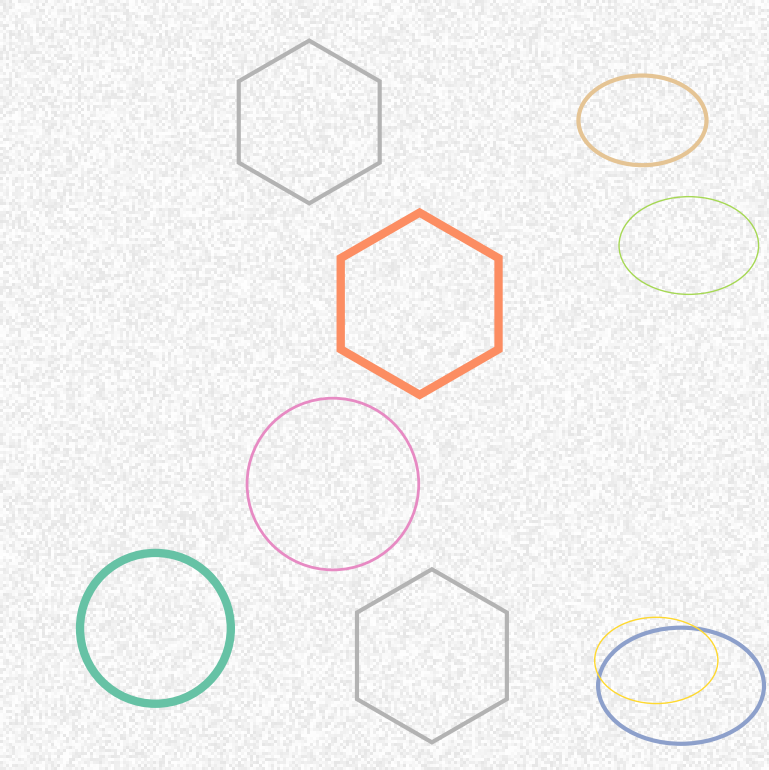[{"shape": "circle", "thickness": 3, "radius": 0.49, "center": [0.202, 0.184]}, {"shape": "hexagon", "thickness": 3, "radius": 0.59, "center": [0.545, 0.606]}, {"shape": "oval", "thickness": 1.5, "radius": 0.54, "center": [0.884, 0.109]}, {"shape": "circle", "thickness": 1, "radius": 0.56, "center": [0.432, 0.371]}, {"shape": "oval", "thickness": 0.5, "radius": 0.45, "center": [0.895, 0.681]}, {"shape": "oval", "thickness": 0.5, "radius": 0.4, "center": [0.852, 0.142]}, {"shape": "oval", "thickness": 1.5, "radius": 0.42, "center": [0.834, 0.844]}, {"shape": "hexagon", "thickness": 1.5, "radius": 0.56, "center": [0.561, 0.148]}, {"shape": "hexagon", "thickness": 1.5, "radius": 0.53, "center": [0.402, 0.842]}]